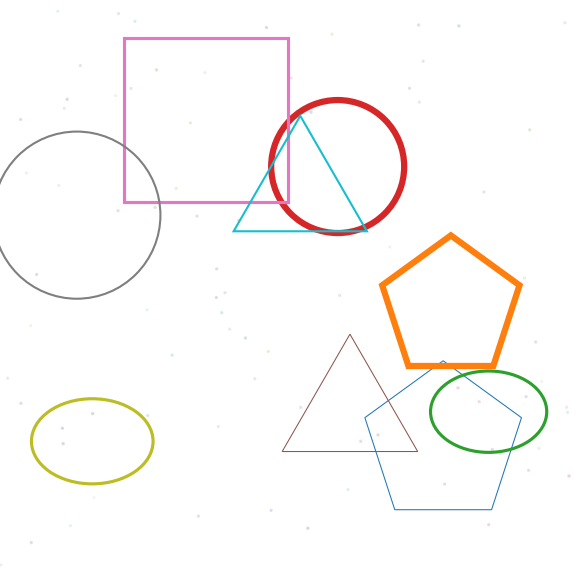[{"shape": "pentagon", "thickness": 0.5, "radius": 0.71, "center": [0.767, 0.232]}, {"shape": "pentagon", "thickness": 3, "radius": 0.63, "center": [0.781, 0.467]}, {"shape": "oval", "thickness": 1.5, "radius": 0.5, "center": [0.846, 0.286]}, {"shape": "circle", "thickness": 3, "radius": 0.58, "center": [0.585, 0.711]}, {"shape": "triangle", "thickness": 0.5, "radius": 0.68, "center": [0.606, 0.285]}, {"shape": "square", "thickness": 1.5, "radius": 0.71, "center": [0.357, 0.791]}, {"shape": "circle", "thickness": 1, "radius": 0.72, "center": [0.133, 0.627]}, {"shape": "oval", "thickness": 1.5, "radius": 0.53, "center": [0.16, 0.235]}, {"shape": "triangle", "thickness": 1, "radius": 0.67, "center": [0.52, 0.665]}]